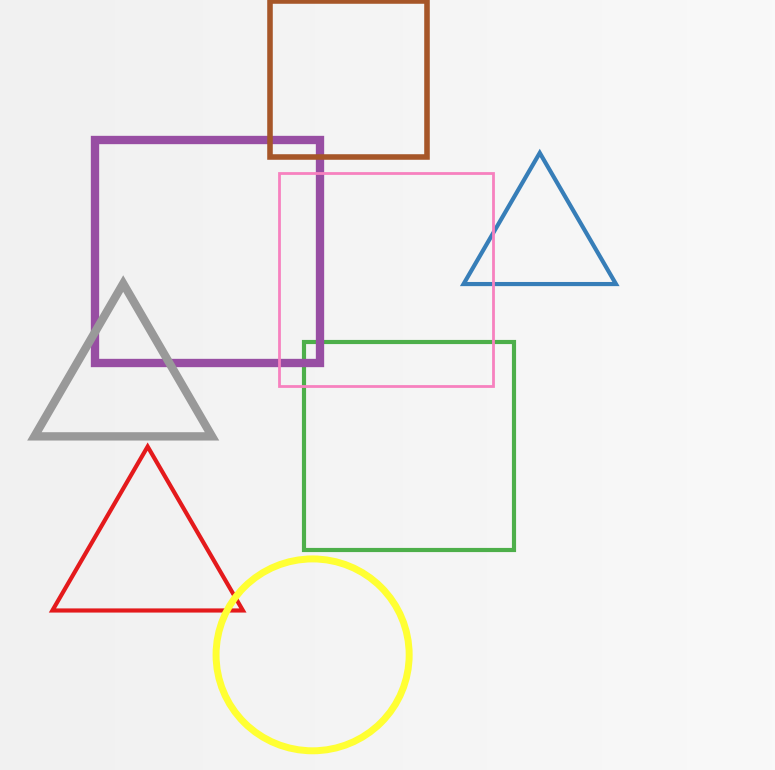[{"shape": "triangle", "thickness": 1.5, "radius": 0.71, "center": [0.191, 0.278]}, {"shape": "triangle", "thickness": 1.5, "radius": 0.57, "center": [0.696, 0.688]}, {"shape": "square", "thickness": 1.5, "radius": 0.68, "center": [0.528, 0.421]}, {"shape": "square", "thickness": 3, "radius": 0.72, "center": [0.267, 0.673]}, {"shape": "circle", "thickness": 2.5, "radius": 0.62, "center": [0.403, 0.15]}, {"shape": "square", "thickness": 2, "radius": 0.51, "center": [0.449, 0.898]}, {"shape": "square", "thickness": 1, "radius": 0.69, "center": [0.498, 0.637]}, {"shape": "triangle", "thickness": 3, "radius": 0.66, "center": [0.159, 0.499]}]